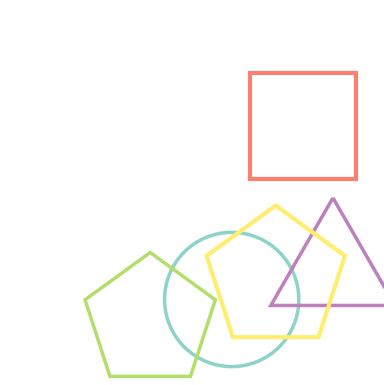[{"shape": "circle", "thickness": 2.5, "radius": 0.87, "center": [0.602, 0.222]}, {"shape": "square", "thickness": 3, "radius": 0.69, "center": [0.787, 0.673]}, {"shape": "pentagon", "thickness": 2.5, "radius": 0.89, "center": [0.39, 0.166]}, {"shape": "triangle", "thickness": 2.5, "radius": 0.93, "center": [0.865, 0.3]}, {"shape": "pentagon", "thickness": 3, "radius": 0.94, "center": [0.716, 0.277]}]